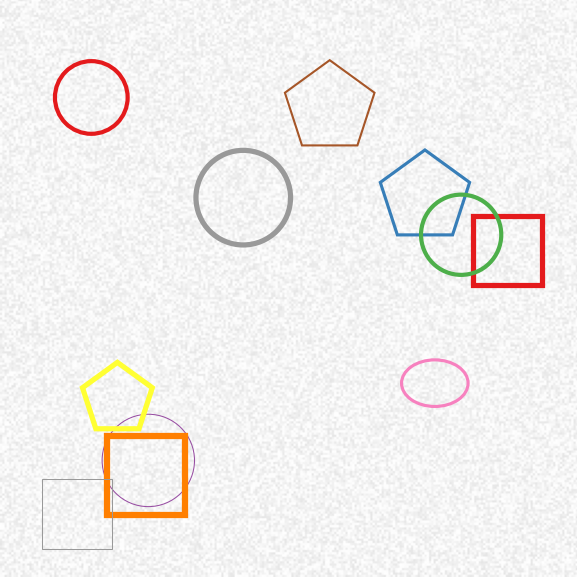[{"shape": "square", "thickness": 2.5, "radius": 0.3, "center": [0.878, 0.566]}, {"shape": "circle", "thickness": 2, "radius": 0.31, "center": [0.158, 0.83]}, {"shape": "pentagon", "thickness": 1.5, "radius": 0.41, "center": [0.736, 0.658]}, {"shape": "circle", "thickness": 2, "radius": 0.35, "center": [0.799, 0.593]}, {"shape": "circle", "thickness": 0.5, "radius": 0.4, "center": [0.257, 0.202]}, {"shape": "square", "thickness": 3, "radius": 0.34, "center": [0.254, 0.176]}, {"shape": "pentagon", "thickness": 2.5, "radius": 0.32, "center": [0.203, 0.308]}, {"shape": "pentagon", "thickness": 1, "radius": 0.41, "center": [0.571, 0.813]}, {"shape": "oval", "thickness": 1.5, "radius": 0.29, "center": [0.753, 0.336]}, {"shape": "square", "thickness": 0.5, "radius": 0.3, "center": [0.134, 0.109]}, {"shape": "circle", "thickness": 2.5, "radius": 0.41, "center": [0.421, 0.657]}]